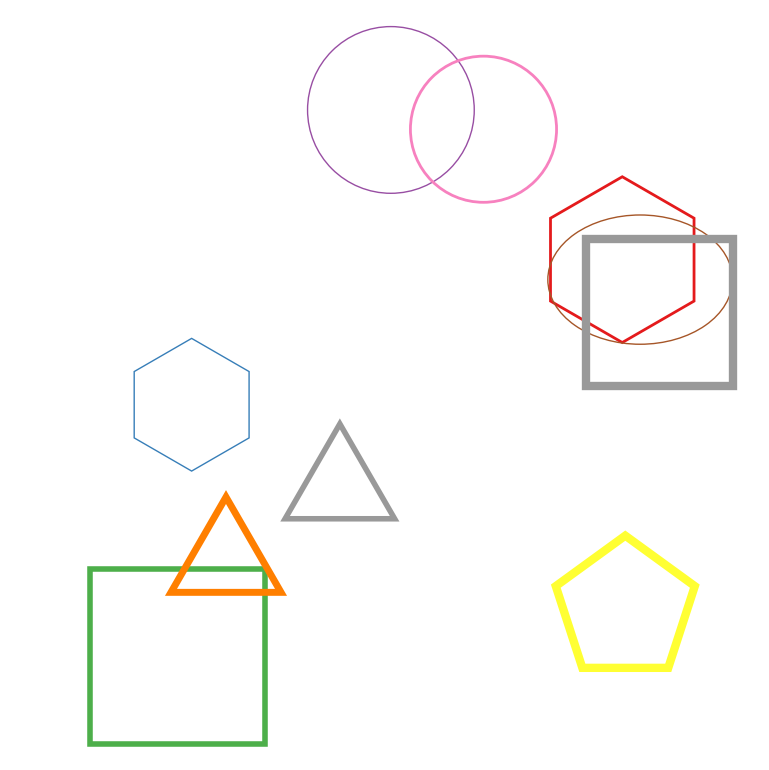[{"shape": "hexagon", "thickness": 1, "radius": 0.54, "center": [0.808, 0.663]}, {"shape": "hexagon", "thickness": 0.5, "radius": 0.43, "center": [0.249, 0.474]}, {"shape": "square", "thickness": 2, "radius": 0.57, "center": [0.231, 0.148]}, {"shape": "circle", "thickness": 0.5, "radius": 0.54, "center": [0.508, 0.857]}, {"shape": "triangle", "thickness": 2.5, "radius": 0.41, "center": [0.294, 0.272]}, {"shape": "pentagon", "thickness": 3, "radius": 0.47, "center": [0.812, 0.209]}, {"shape": "oval", "thickness": 0.5, "radius": 0.6, "center": [0.831, 0.637]}, {"shape": "circle", "thickness": 1, "radius": 0.47, "center": [0.628, 0.832]}, {"shape": "square", "thickness": 3, "radius": 0.48, "center": [0.857, 0.594]}, {"shape": "triangle", "thickness": 2, "radius": 0.41, "center": [0.441, 0.367]}]